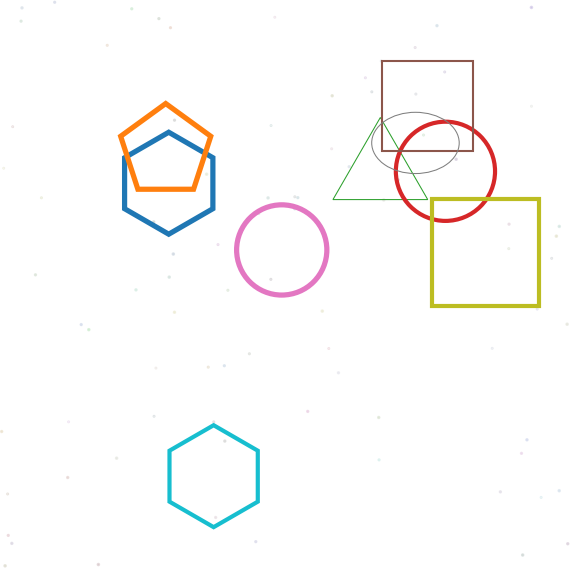[{"shape": "hexagon", "thickness": 2.5, "radius": 0.44, "center": [0.292, 0.682]}, {"shape": "pentagon", "thickness": 2.5, "radius": 0.41, "center": [0.287, 0.738]}, {"shape": "triangle", "thickness": 0.5, "radius": 0.47, "center": [0.659, 0.701]}, {"shape": "circle", "thickness": 2, "radius": 0.43, "center": [0.771, 0.703]}, {"shape": "square", "thickness": 1, "radius": 0.39, "center": [0.74, 0.816]}, {"shape": "circle", "thickness": 2.5, "radius": 0.39, "center": [0.488, 0.566]}, {"shape": "oval", "thickness": 0.5, "radius": 0.38, "center": [0.719, 0.752]}, {"shape": "square", "thickness": 2, "radius": 0.47, "center": [0.841, 0.562]}, {"shape": "hexagon", "thickness": 2, "radius": 0.44, "center": [0.37, 0.175]}]